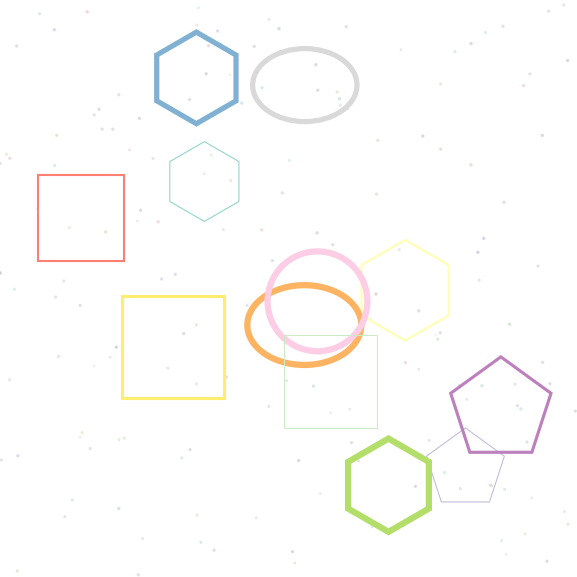[{"shape": "hexagon", "thickness": 0.5, "radius": 0.35, "center": [0.354, 0.685]}, {"shape": "hexagon", "thickness": 1, "radius": 0.44, "center": [0.702, 0.497]}, {"shape": "pentagon", "thickness": 0.5, "radius": 0.35, "center": [0.806, 0.187]}, {"shape": "square", "thickness": 1, "radius": 0.37, "center": [0.14, 0.622]}, {"shape": "hexagon", "thickness": 2.5, "radius": 0.4, "center": [0.34, 0.864]}, {"shape": "oval", "thickness": 3, "radius": 0.49, "center": [0.527, 0.436]}, {"shape": "hexagon", "thickness": 3, "radius": 0.4, "center": [0.673, 0.159]}, {"shape": "circle", "thickness": 3, "radius": 0.43, "center": [0.55, 0.477]}, {"shape": "oval", "thickness": 2.5, "radius": 0.45, "center": [0.528, 0.852]}, {"shape": "pentagon", "thickness": 1.5, "radius": 0.46, "center": [0.867, 0.29]}, {"shape": "square", "thickness": 0.5, "radius": 0.4, "center": [0.573, 0.338]}, {"shape": "square", "thickness": 1.5, "radius": 0.44, "center": [0.3, 0.399]}]